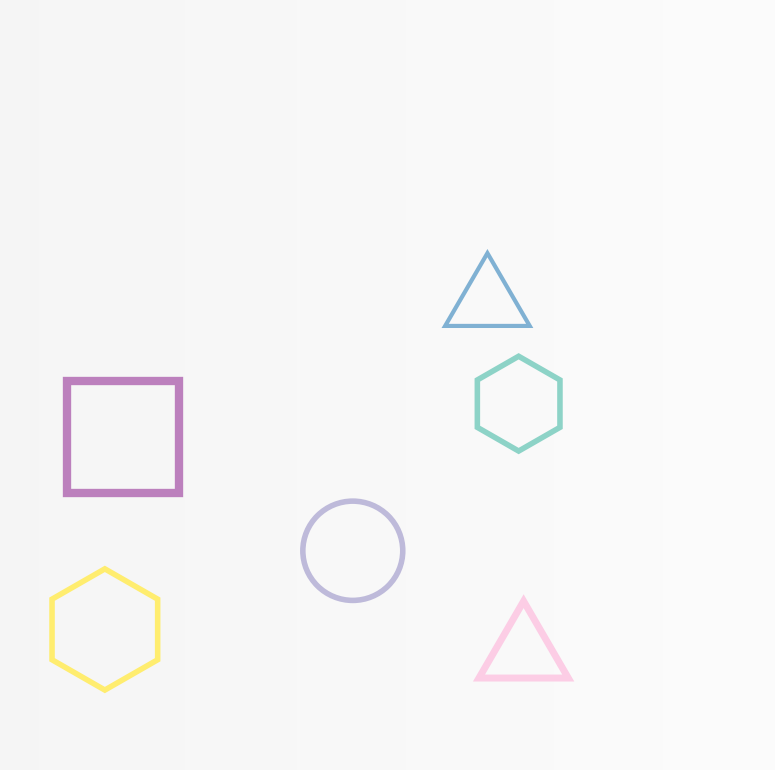[{"shape": "hexagon", "thickness": 2, "radius": 0.31, "center": [0.669, 0.476]}, {"shape": "circle", "thickness": 2, "radius": 0.32, "center": [0.455, 0.285]}, {"shape": "triangle", "thickness": 1.5, "radius": 0.32, "center": [0.629, 0.608]}, {"shape": "triangle", "thickness": 2.5, "radius": 0.33, "center": [0.676, 0.153]}, {"shape": "square", "thickness": 3, "radius": 0.36, "center": [0.158, 0.432]}, {"shape": "hexagon", "thickness": 2, "radius": 0.39, "center": [0.135, 0.183]}]